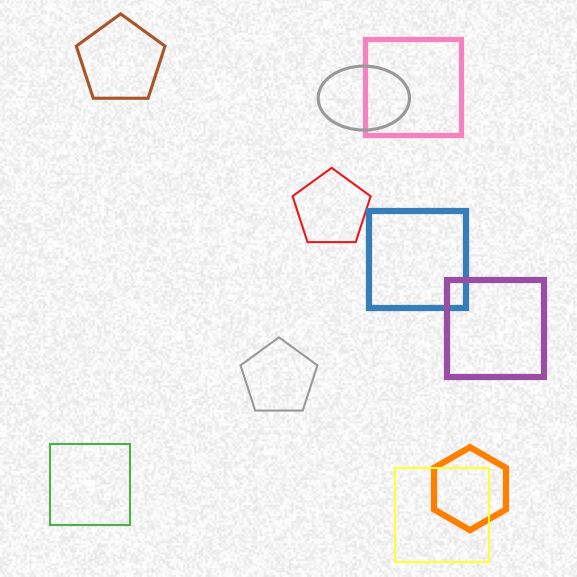[{"shape": "pentagon", "thickness": 1, "radius": 0.36, "center": [0.574, 0.637]}, {"shape": "square", "thickness": 3, "radius": 0.42, "center": [0.723, 0.55]}, {"shape": "square", "thickness": 1, "radius": 0.35, "center": [0.156, 0.16]}, {"shape": "square", "thickness": 3, "radius": 0.42, "center": [0.858, 0.43]}, {"shape": "hexagon", "thickness": 3, "radius": 0.36, "center": [0.814, 0.153]}, {"shape": "square", "thickness": 1, "radius": 0.41, "center": [0.765, 0.108]}, {"shape": "pentagon", "thickness": 1.5, "radius": 0.4, "center": [0.209, 0.894]}, {"shape": "square", "thickness": 2.5, "radius": 0.42, "center": [0.715, 0.848]}, {"shape": "oval", "thickness": 1.5, "radius": 0.4, "center": [0.63, 0.829]}, {"shape": "pentagon", "thickness": 1, "radius": 0.35, "center": [0.483, 0.345]}]